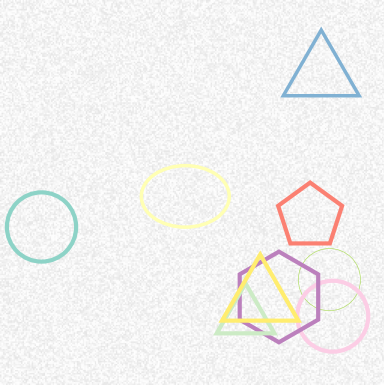[{"shape": "circle", "thickness": 3, "radius": 0.45, "center": [0.108, 0.41]}, {"shape": "oval", "thickness": 2.5, "radius": 0.57, "center": [0.481, 0.49]}, {"shape": "pentagon", "thickness": 3, "radius": 0.44, "center": [0.806, 0.438]}, {"shape": "triangle", "thickness": 2.5, "radius": 0.57, "center": [0.834, 0.808]}, {"shape": "circle", "thickness": 0.5, "radius": 0.4, "center": [0.856, 0.274]}, {"shape": "circle", "thickness": 3, "radius": 0.46, "center": [0.864, 0.179]}, {"shape": "hexagon", "thickness": 3, "radius": 0.59, "center": [0.725, 0.229]}, {"shape": "triangle", "thickness": 3, "radius": 0.43, "center": [0.638, 0.177]}, {"shape": "triangle", "thickness": 3, "radius": 0.57, "center": [0.676, 0.224]}]